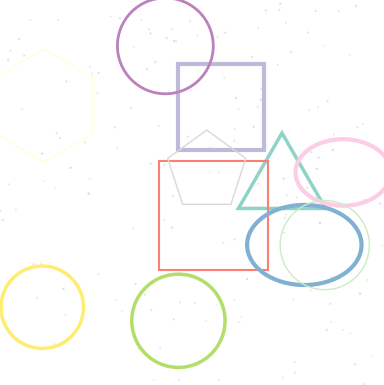[{"shape": "triangle", "thickness": 2.5, "radius": 0.65, "center": [0.732, 0.524]}, {"shape": "hexagon", "thickness": 0.5, "radius": 0.73, "center": [0.114, 0.726]}, {"shape": "square", "thickness": 3, "radius": 0.56, "center": [0.573, 0.722]}, {"shape": "square", "thickness": 1.5, "radius": 0.71, "center": [0.554, 0.44]}, {"shape": "oval", "thickness": 3, "radius": 0.74, "center": [0.79, 0.364]}, {"shape": "circle", "thickness": 2.5, "radius": 0.61, "center": [0.463, 0.167]}, {"shape": "oval", "thickness": 3, "radius": 0.62, "center": [0.891, 0.552]}, {"shape": "pentagon", "thickness": 1, "radius": 0.53, "center": [0.537, 0.556]}, {"shape": "circle", "thickness": 2, "radius": 0.62, "center": [0.429, 0.881]}, {"shape": "circle", "thickness": 1, "radius": 0.58, "center": [0.844, 0.363]}, {"shape": "circle", "thickness": 2.5, "radius": 0.54, "center": [0.11, 0.202]}]